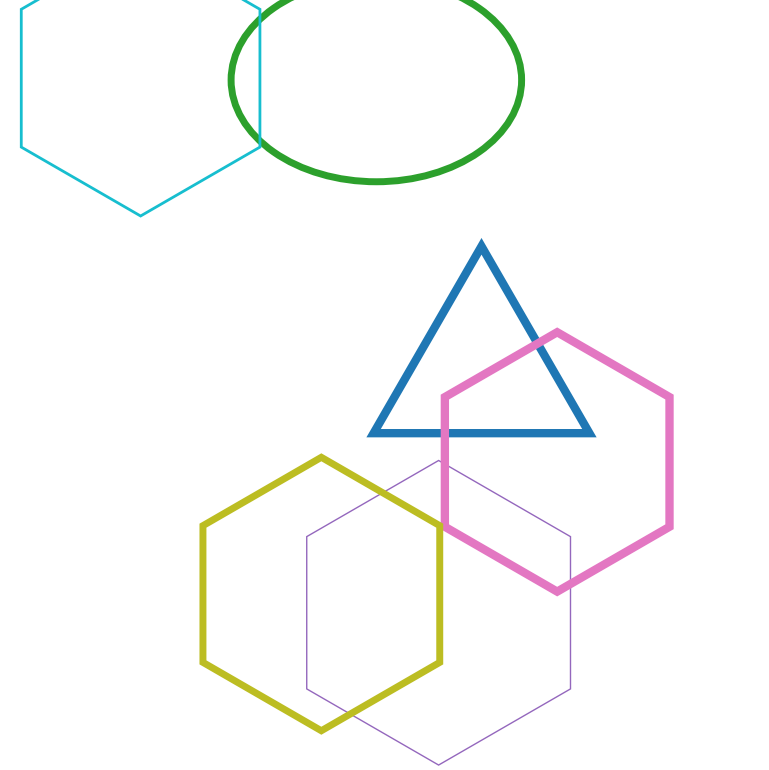[{"shape": "triangle", "thickness": 3, "radius": 0.81, "center": [0.625, 0.518]}, {"shape": "oval", "thickness": 2.5, "radius": 0.94, "center": [0.489, 0.896]}, {"shape": "hexagon", "thickness": 0.5, "radius": 0.99, "center": [0.57, 0.204]}, {"shape": "hexagon", "thickness": 3, "radius": 0.84, "center": [0.724, 0.4]}, {"shape": "hexagon", "thickness": 2.5, "radius": 0.89, "center": [0.417, 0.229]}, {"shape": "hexagon", "thickness": 1, "radius": 0.89, "center": [0.183, 0.898]}]